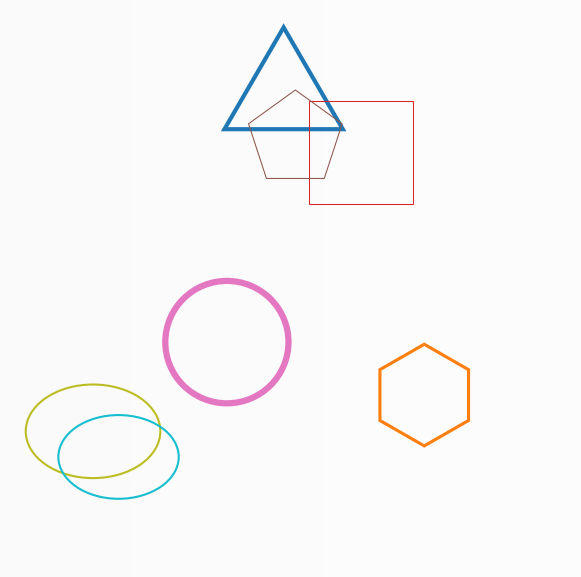[{"shape": "triangle", "thickness": 2, "radius": 0.59, "center": [0.488, 0.834]}, {"shape": "hexagon", "thickness": 1.5, "radius": 0.44, "center": [0.73, 0.315]}, {"shape": "square", "thickness": 0.5, "radius": 0.45, "center": [0.62, 0.734]}, {"shape": "pentagon", "thickness": 0.5, "radius": 0.42, "center": [0.508, 0.759]}, {"shape": "circle", "thickness": 3, "radius": 0.53, "center": [0.39, 0.407]}, {"shape": "oval", "thickness": 1, "radius": 0.58, "center": [0.16, 0.252]}, {"shape": "oval", "thickness": 1, "radius": 0.52, "center": [0.204, 0.208]}]